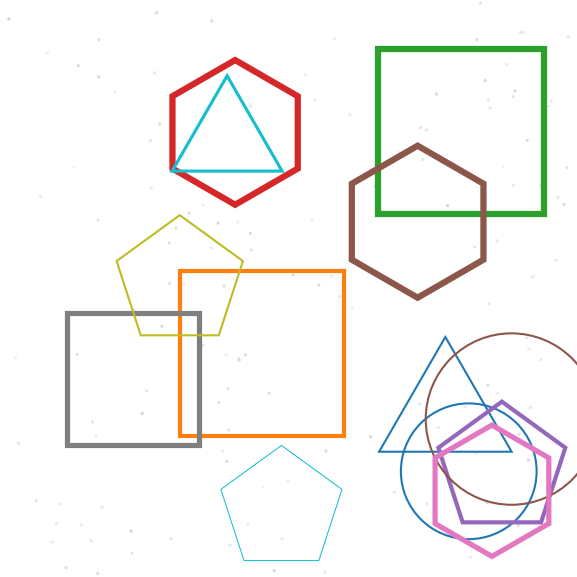[{"shape": "triangle", "thickness": 1, "radius": 0.66, "center": [0.771, 0.283]}, {"shape": "circle", "thickness": 1, "radius": 0.59, "center": [0.812, 0.183]}, {"shape": "square", "thickness": 2, "radius": 0.71, "center": [0.454, 0.387]}, {"shape": "square", "thickness": 3, "radius": 0.72, "center": [0.798, 0.771]}, {"shape": "hexagon", "thickness": 3, "radius": 0.63, "center": [0.407, 0.77]}, {"shape": "pentagon", "thickness": 2, "radius": 0.58, "center": [0.869, 0.188]}, {"shape": "circle", "thickness": 1, "radius": 0.74, "center": [0.886, 0.273]}, {"shape": "hexagon", "thickness": 3, "radius": 0.66, "center": [0.723, 0.615]}, {"shape": "hexagon", "thickness": 2.5, "radius": 0.57, "center": [0.852, 0.149]}, {"shape": "square", "thickness": 2.5, "radius": 0.57, "center": [0.231, 0.343]}, {"shape": "pentagon", "thickness": 1, "radius": 0.57, "center": [0.311, 0.512]}, {"shape": "pentagon", "thickness": 0.5, "radius": 0.55, "center": [0.487, 0.118]}, {"shape": "triangle", "thickness": 1.5, "radius": 0.55, "center": [0.393, 0.758]}]